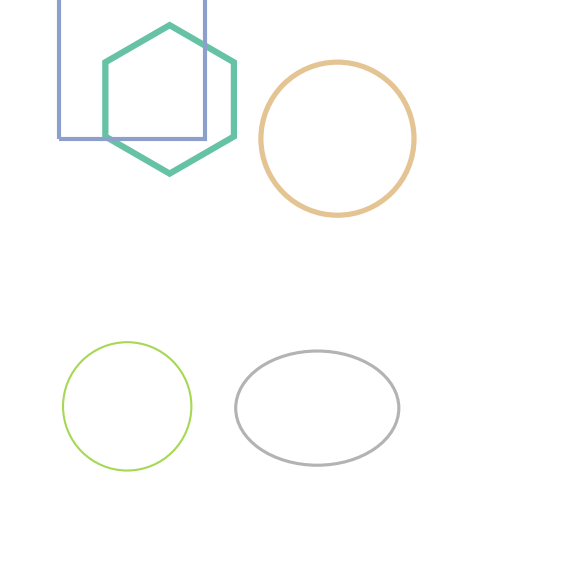[{"shape": "hexagon", "thickness": 3, "radius": 0.64, "center": [0.294, 0.827]}, {"shape": "square", "thickness": 2, "radius": 0.63, "center": [0.229, 0.884]}, {"shape": "circle", "thickness": 1, "radius": 0.56, "center": [0.22, 0.295]}, {"shape": "circle", "thickness": 2.5, "radius": 0.66, "center": [0.584, 0.759]}, {"shape": "oval", "thickness": 1.5, "radius": 0.71, "center": [0.549, 0.292]}]